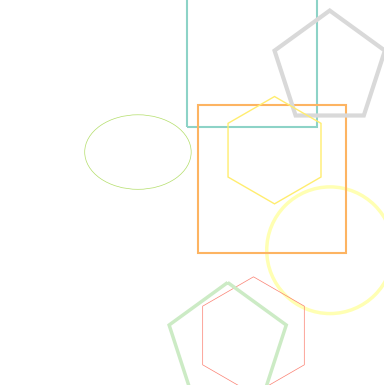[{"shape": "square", "thickness": 1.5, "radius": 0.84, "center": [0.654, 0.839]}, {"shape": "circle", "thickness": 2.5, "radius": 0.82, "center": [0.857, 0.35]}, {"shape": "hexagon", "thickness": 0.5, "radius": 0.76, "center": [0.658, 0.129]}, {"shape": "square", "thickness": 1.5, "radius": 0.96, "center": [0.706, 0.534]}, {"shape": "oval", "thickness": 0.5, "radius": 0.69, "center": [0.358, 0.605]}, {"shape": "pentagon", "thickness": 3, "radius": 0.75, "center": [0.856, 0.822]}, {"shape": "pentagon", "thickness": 2.5, "radius": 0.8, "center": [0.591, 0.106]}, {"shape": "hexagon", "thickness": 1, "radius": 0.7, "center": [0.713, 0.61]}]